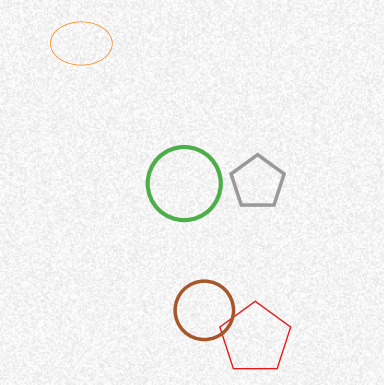[{"shape": "pentagon", "thickness": 1, "radius": 0.48, "center": [0.663, 0.121]}, {"shape": "circle", "thickness": 3, "radius": 0.47, "center": [0.479, 0.523]}, {"shape": "oval", "thickness": 0.5, "radius": 0.4, "center": [0.211, 0.887]}, {"shape": "circle", "thickness": 2.5, "radius": 0.38, "center": [0.531, 0.194]}, {"shape": "pentagon", "thickness": 2.5, "radius": 0.36, "center": [0.669, 0.526]}]